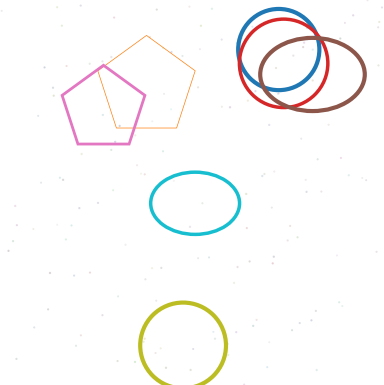[{"shape": "circle", "thickness": 3, "radius": 0.53, "center": [0.724, 0.871]}, {"shape": "pentagon", "thickness": 0.5, "radius": 0.66, "center": [0.381, 0.775]}, {"shape": "circle", "thickness": 2.5, "radius": 0.57, "center": [0.737, 0.836]}, {"shape": "oval", "thickness": 3, "radius": 0.68, "center": [0.812, 0.807]}, {"shape": "pentagon", "thickness": 2, "radius": 0.57, "center": [0.269, 0.717]}, {"shape": "circle", "thickness": 3, "radius": 0.56, "center": [0.476, 0.103]}, {"shape": "oval", "thickness": 2.5, "radius": 0.58, "center": [0.507, 0.472]}]